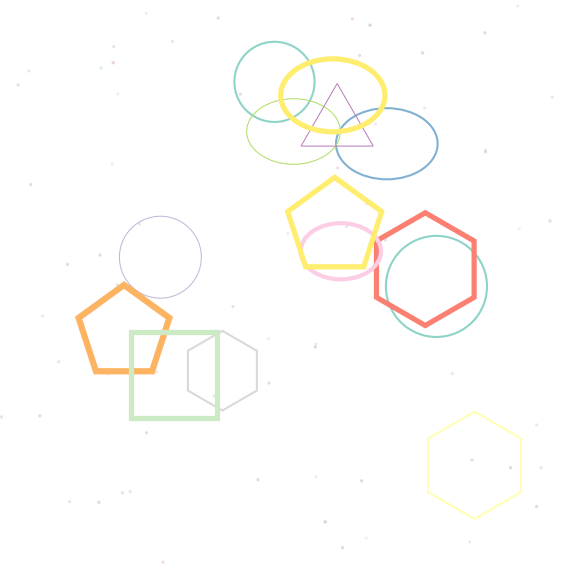[{"shape": "circle", "thickness": 1, "radius": 0.44, "center": [0.756, 0.503]}, {"shape": "circle", "thickness": 1, "radius": 0.35, "center": [0.475, 0.857]}, {"shape": "hexagon", "thickness": 1, "radius": 0.46, "center": [0.822, 0.193]}, {"shape": "circle", "thickness": 0.5, "radius": 0.35, "center": [0.278, 0.554]}, {"shape": "hexagon", "thickness": 2.5, "radius": 0.49, "center": [0.736, 0.533]}, {"shape": "oval", "thickness": 1, "radius": 0.44, "center": [0.67, 0.75]}, {"shape": "pentagon", "thickness": 3, "radius": 0.41, "center": [0.215, 0.423]}, {"shape": "oval", "thickness": 0.5, "radius": 0.41, "center": [0.508, 0.771]}, {"shape": "oval", "thickness": 2, "radius": 0.35, "center": [0.59, 0.564]}, {"shape": "hexagon", "thickness": 1, "radius": 0.34, "center": [0.385, 0.357]}, {"shape": "triangle", "thickness": 0.5, "radius": 0.36, "center": [0.584, 0.782]}, {"shape": "square", "thickness": 2.5, "radius": 0.37, "center": [0.301, 0.35]}, {"shape": "pentagon", "thickness": 2.5, "radius": 0.43, "center": [0.58, 0.606]}, {"shape": "oval", "thickness": 2.5, "radius": 0.45, "center": [0.576, 0.834]}]